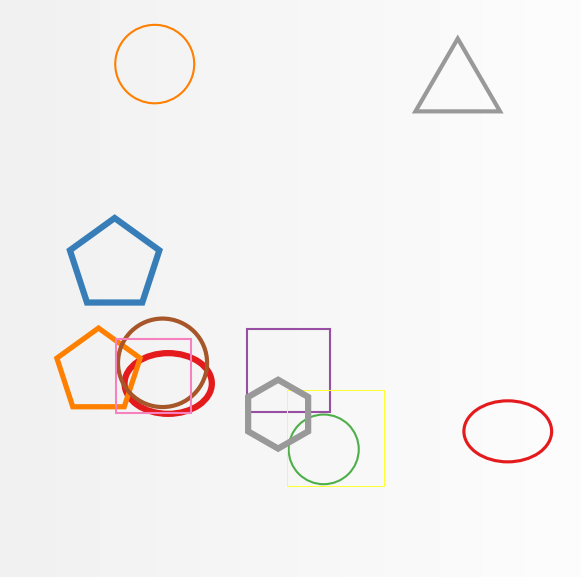[{"shape": "oval", "thickness": 1.5, "radius": 0.38, "center": [0.874, 0.252]}, {"shape": "oval", "thickness": 3, "radius": 0.38, "center": [0.289, 0.335]}, {"shape": "pentagon", "thickness": 3, "radius": 0.4, "center": [0.197, 0.541]}, {"shape": "circle", "thickness": 1, "radius": 0.3, "center": [0.557, 0.221]}, {"shape": "square", "thickness": 1, "radius": 0.36, "center": [0.497, 0.358]}, {"shape": "pentagon", "thickness": 2.5, "radius": 0.38, "center": [0.169, 0.356]}, {"shape": "circle", "thickness": 1, "radius": 0.34, "center": [0.266, 0.888]}, {"shape": "square", "thickness": 0.5, "radius": 0.42, "center": [0.577, 0.241]}, {"shape": "circle", "thickness": 2, "radius": 0.38, "center": [0.28, 0.371]}, {"shape": "square", "thickness": 1, "radius": 0.32, "center": [0.264, 0.349]}, {"shape": "triangle", "thickness": 2, "radius": 0.42, "center": [0.787, 0.848]}, {"shape": "hexagon", "thickness": 3, "radius": 0.3, "center": [0.479, 0.282]}]